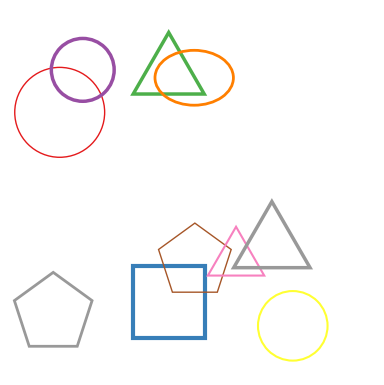[{"shape": "circle", "thickness": 1, "radius": 0.58, "center": [0.155, 0.708]}, {"shape": "square", "thickness": 3, "radius": 0.47, "center": [0.438, 0.216]}, {"shape": "triangle", "thickness": 2.5, "radius": 0.53, "center": [0.438, 0.809]}, {"shape": "circle", "thickness": 2.5, "radius": 0.41, "center": [0.215, 0.819]}, {"shape": "oval", "thickness": 2, "radius": 0.51, "center": [0.504, 0.798]}, {"shape": "circle", "thickness": 1.5, "radius": 0.45, "center": [0.76, 0.154]}, {"shape": "pentagon", "thickness": 1, "radius": 0.5, "center": [0.506, 0.321]}, {"shape": "triangle", "thickness": 1.5, "radius": 0.42, "center": [0.613, 0.327]}, {"shape": "triangle", "thickness": 2.5, "radius": 0.57, "center": [0.706, 0.362]}, {"shape": "pentagon", "thickness": 2, "radius": 0.53, "center": [0.138, 0.186]}]